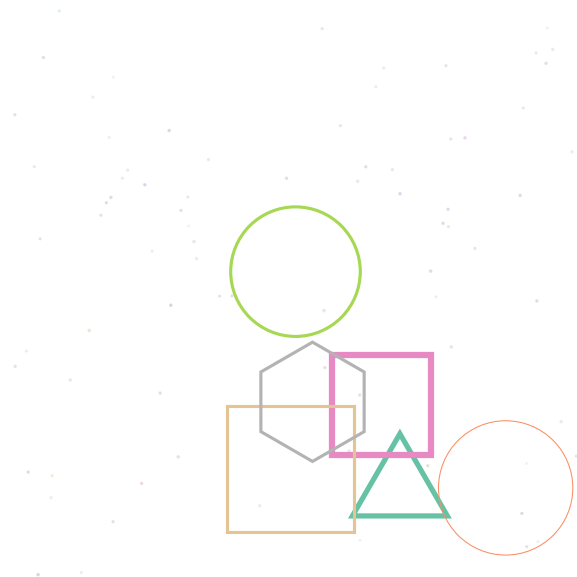[{"shape": "triangle", "thickness": 2.5, "radius": 0.47, "center": [0.692, 0.153]}, {"shape": "circle", "thickness": 0.5, "radius": 0.58, "center": [0.876, 0.154]}, {"shape": "square", "thickness": 3, "radius": 0.43, "center": [0.661, 0.298]}, {"shape": "circle", "thickness": 1.5, "radius": 0.56, "center": [0.512, 0.529]}, {"shape": "square", "thickness": 1.5, "radius": 0.55, "center": [0.503, 0.187]}, {"shape": "hexagon", "thickness": 1.5, "radius": 0.52, "center": [0.541, 0.303]}]